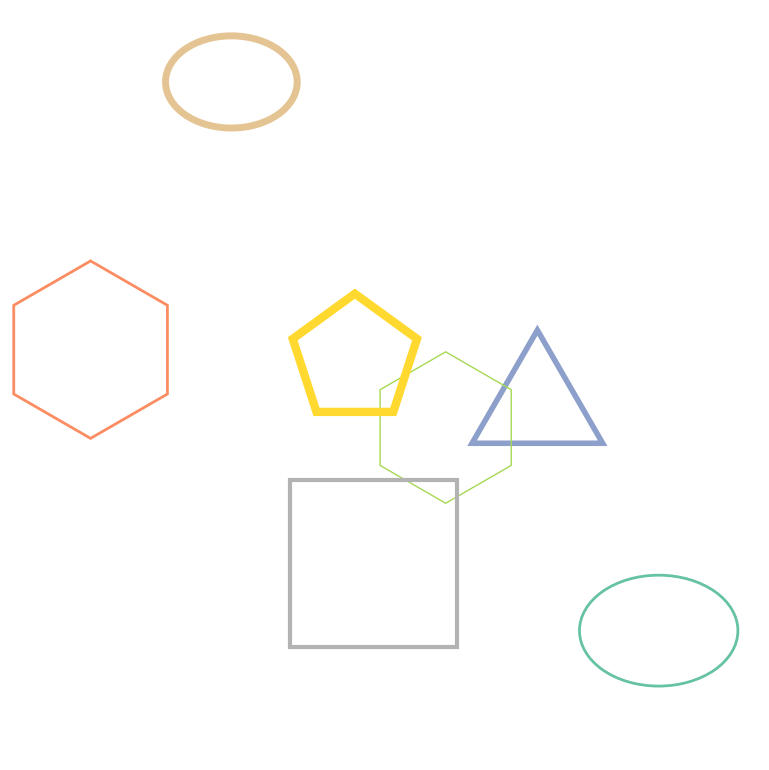[{"shape": "oval", "thickness": 1, "radius": 0.51, "center": [0.855, 0.181]}, {"shape": "hexagon", "thickness": 1, "radius": 0.58, "center": [0.118, 0.546]}, {"shape": "triangle", "thickness": 2, "radius": 0.49, "center": [0.698, 0.473]}, {"shape": "hexagon", "thickness": 0.5, "radius": 0.49, "center": [0.579, 0.445]}, {"shape": "pentagon", "thickness": 3, "radius": 0.42, "center": [0.461, 0.534]}, {"shape": "oval", "thickness": 2.5, "radius": 0.43, "center": [0.3, 0.894]}, {"shape": "square", "thickness": 1.5, "radius": 0.54, "center": [0.485, 0.268]}]